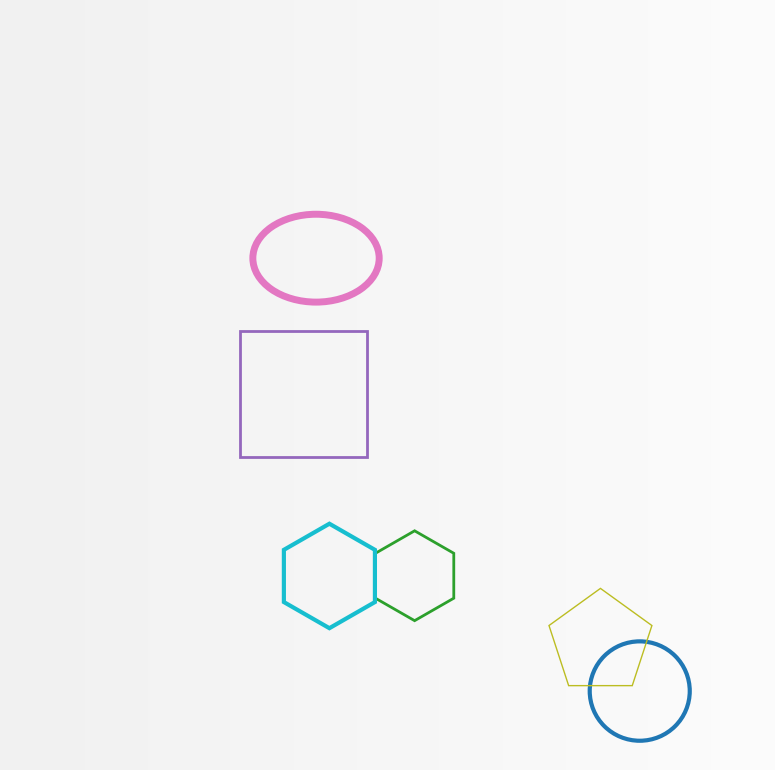[{"shape": "circle", "thickness": 1.5, "radius": 0.32, "center": [0.825, 0.103]}, {"shape": "hexagon", "thickness": 1, "radius": 0.29, "center": [0.535, 0.252]}, {"shape": "square", "thickness": 1, "radius": 0.41, "center": [0.391, 0.488]}, {"shape": "oval", "thickness": 2.5, "radius": 0.41, "center": [0.408, 0.665]}, {"shape": "pentagon", "thickness": 0.5, "radius": 0.35, "center": [0.775, 0.166]}, {"shape": "hexagon", "thickness": 1.5, "radius": 0.34, "center": [0.425, 0.252]}]